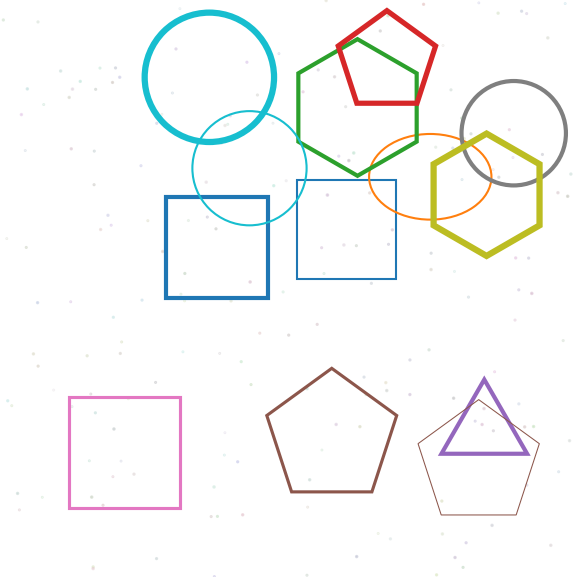[{"shape": "square", "thickness": 2, "radius": 0.44, "center": [0.376, 0.571]}, {"shape": "square", "thickness": 1, "radius": 0.43, "center": [0.6, 0.602]}, {"shape": "oval", "thickness": 1, "radius": 0.53, "center": [0.745, 0.693]}, {"shape": "hexagon", "thickness": 2, "radius": 0.59, "center": [0.619, 0.813]}, {"shape": "pentagon", "thickness": 2.5, "radius": 0.44, "center": [0.67, 0.892]}, {"shape": "triangle", "thickness": 2, "radius": 0.43, "center": [0.839, 0.256]}, {"shape": "pentagon", "thickness": 0.5, "radius": 0.55, "center": [0.829, 0.197]}, {"shape": "pentagon", "thickness": 1.5, "radius": 0.59, "center": [0.574, 0.243]}, {"shape": "square", "thickness": 1.5, "radius": 0.48, "center": [0.216, 0.215]}, {"shape": "circle", "thickness": 2, "radius": 0.45, "center": [0.89, 0.768]}, {"shape": "hexagon", "thickness": 3, "radius": 0.53, "center": [0.843, 0.662]}, {"shape": "circle", "thickness": 1, "radius": 0.49, "center": [0.432, 0.708]}, {"shape": "circle", "thickness": 3, "radius": 0.56, "center": [0.363, 0.865]}]